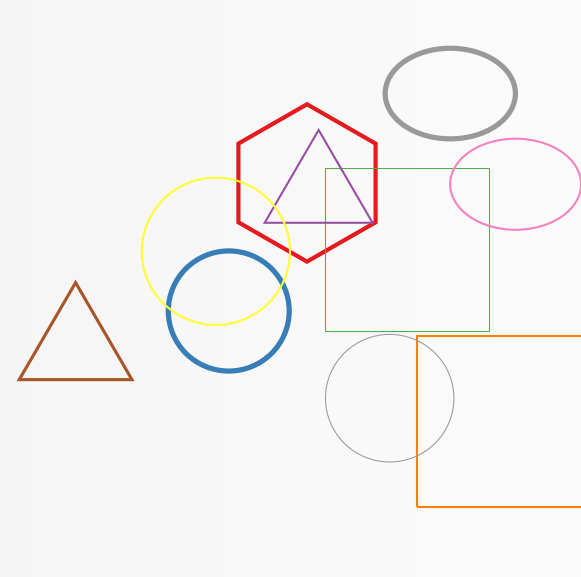[{"shape": "hexagon", "thickness": 2, "radius": 0.68, "center": [0.528, 0.682]}, {"shape": "circle", "thickness": 2.5, "radius": 0.52, "center": [0.394, 0.461]}, {"shape": "square", "thickness": 0.5, "radius": 0.71, "center": [0.701, 0.567]}, {"shape": "triangle", "thickness": 1, "radius": 0.54, "center": [0.548, 0.667]}, {"shape": "square", "thickness": 1, "radius": 0.74, "center": [0.866, 0.269]}, {"shape": "circle", "thickness": 1, "radius": 0.64, "center": [0.371, 0.564]}, {"shape": "triangle", "thickness": 1.5, "radius": 0.56, "center": [0.13, 0.398]}, {"shape": "oval", "thickness": 1, "radius": 0.56, "center": [0.887, 0.68]}, {"shape": "circle", "thickness": 0.5, "radius": 0.55, "center": [0.67, 0.31]}, {"shape": "oval", "thickness": 2.5, "radius": 0.56, "center": [0.775, 0.837]}]